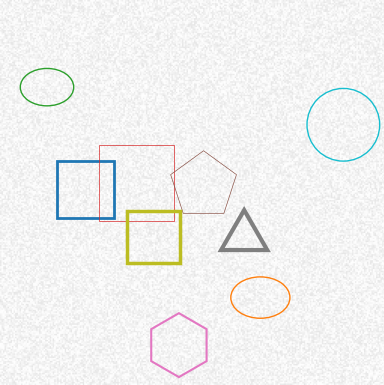[{"shape": "square", "thickness": 2, "radius": 0.37, "center": [0.222, 0.507]}, {"shape": "oval", "thickness": 1, "radius": 0.38, "center": [0.676, 0.227]}, {"shape": "oval", "thickness": 1, "radius": 0.35, "center": [0.122, 0.774]}, {"shape": "square", "thickness": 0.5, "radius": 0.49, "center": [0.355, 0.524]}, {"shape": "pentagon", "thickness": 0.5, "radius": 0.45, "center": [0.529, 0.519]}, {"shape": "hexagon", "thickness": 1.5, "radius": 0.42, "center": [0.465, 0.104]}, {"shape": "triangle", "thickness": 3, "radius": 0.35, "center": [0.634, 0.385]}, {"shape": "square", "thickness": 2.5, "radius": 0.34, "center": [0.398, 0.384]}, {"shape": "circle", "thickness": 1, "radius": 0.47, "center": [0.892, 0.676]}]